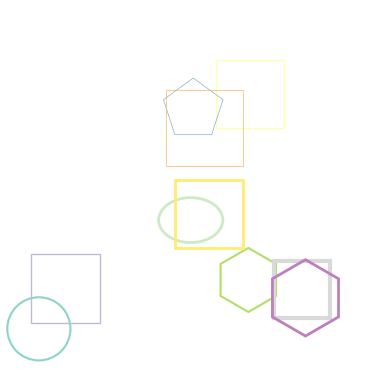[{"shape": "circle", "thickness": 1.5, "radius": 0.41, "center": [0.101, 0.146]}, {"shape": "square", "thickness": 1, "radius": 0.44, "center": [0.649, 0.755]}, {"shape": "square", "thickness": 1, "radius": 0.45, "center": [0.17, 0.251]}, {"shape": "pentagon", "thickness": 0.5, "radius": 0.41, "center": [0.502, 0.716]}, {"shape": "square", "thickness": 0.5, "radius": 0.5, "center": [0.532, 0.668]}, {"shape": "hexagon", "thickness": 1.5, "radius": 0.42, "center": [0.645, 0.273]}, {"shape": "square", "thickness": 3, "radius": 0.37, "center": [0.784, 0.248]}, {"shape": "hexagon", "thickness": 2, "radius": 0.5, "center": [0.793, 0.226]}, {"shape": "oval", "thickness": 2, "radius": 0.42, "center": [0.495, 0.428]}, {"shape": "square", "thickness": 2, "radius": 0.44, "center": [0.544, 0.444]}]